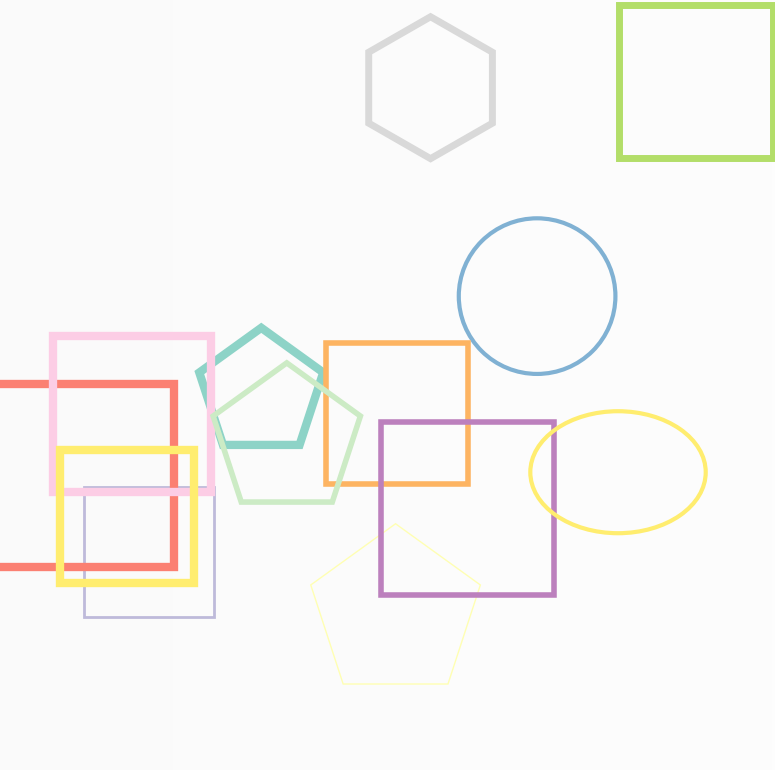[{"shape": "pentagon", "thickness": 3, "radius": 0.42, "center": [0.337, 0.49]}, {"shape": "pentagon", "thickness": 0.5, "radius": 0.58, "center": [0.51, 0.205]}, {"shape": "square", "thickness": 1, "radius": 0.42, "center": [0.192, 0.283]}, {"shape": "square", "thickness": 3, "radius": 0.59, "center": [0.106, 0.383]}, {"shape": "circle", "thickness": 1.5, "radius": 0.51, "center": [0.693, 0.615]}, {"shape": "square", "thickness": 2, "radius": 0.46, "center": [0.512, 0.463]}, {"shape": "square", "thickness": 2.5, "radius": 0.5, "center": [0.898, 0.894]}, {"shape": "square", "thickness": 3, "radius": 0.51, "center": [0.17, 0.462]}, {"shape": "hexagon", "thickness": 2.5, "radius": 0.46, "center": [0.556, 0.886]}, {"shape": "square", "thickness": 2, "radius": 0.56, "center": [0.603, 0.34]}, {"shape": "pentagon", "thickness": 2, "radius": 0.5, "center": [0.37, 0.429]}, {"shape": "square", "thickness": 3, "radius": 0.43, "center": [0.163, 0.33]}, {"shape": "oval", "thickness": 1.5, "radius": 0.57, "center": [0.797, 0.387]}]